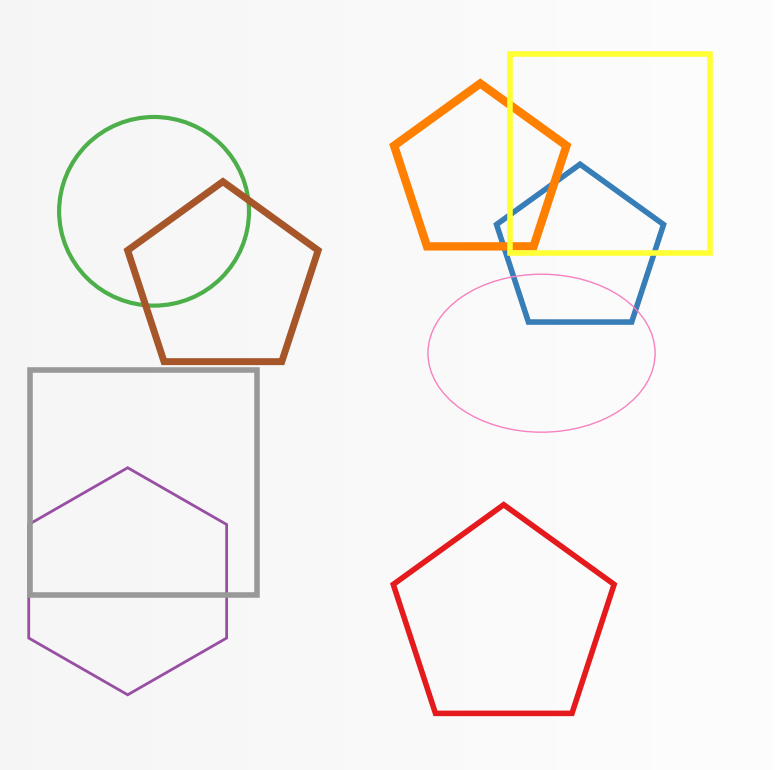[{"shape": "pentagon", "thickness": 2, "radius": 0.75, "center": [0.65, 0.195]}, {"shape": "pentagon", "thickness": 2, "radius": 0.57, "center": [0.748, 0.673]}, {"shape": "circle", "thickness": 1.5, "radius": 0.61, "center": [0.199, 0.726]}, {"shape": "hexagon", "thickness": 1, "radius": 0.74, "center": [0.165, 0.245]}, {"shape": "pentagon", "thickness": 3, "radius": 0.58, "center": [0.62, 0.775]}, {"shape": "square", "thickness": 2, "radius": 0.65, "center": [0.787, 0.8]}, {"shape": "pentagon", "thickness": 2.5, "radius": 0.65, "center": [0.288, 0.635]}, {"shape": "oval", "thickness": 0.5, "radius": 0.73, "center": [0.699, 0.541]}, {"shape": "square", "thickness": 2, "radius": 0.73, "center": [0.185, 0.373]}]